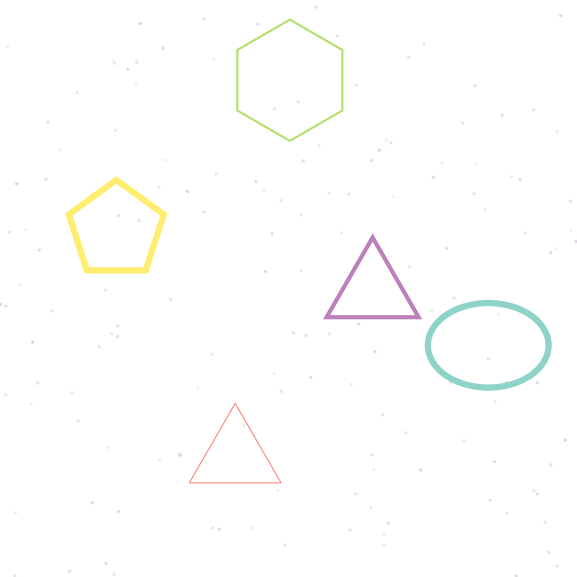[{"shape": "oval", "thickness": 3, "radius": 0.52, "center": [0.845, 0.401]}, {"shape": "triangle", "thickness": 0.5, "radius": 0.46, "center": [0.407, 0.209]}, {"shape": "hexagon", "thickness": 1, "radius": 0.52, "center": [0.502, 0.86]}, {"shape": "triangle", "thickness": 2, "radius": 0.46, "center": [0.645, 0.496]}, {"shape": "pentagon", "thickness": 3, "radius": 0.43, "center": [0.201, 0.601]}]